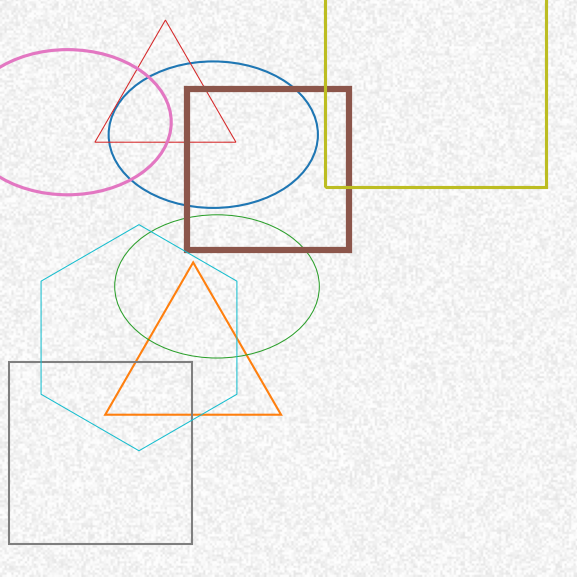[{"shape": "oval", "thickness": 1, "radius": 0.91, "center": [0.369, 0.766]}, {"shape": "triangle", "thickness": 1, "radius": 0.88, "center": [0.334, 0.369]}, {"shape": "oval", "thickness": 0.5, "radius": 0.89, "center": [0.376, 0.503]}, {"shape": "triangle", "thickness": 0.5, "radius": 0.71, "center": [0.286, 0.823]}, {"shape": "square", "thickness": 3, "radius": 0.7, "center": [0.463, 0.706]}, {"shape": "oval", "thickness": 1.5, "radius": 0.9, "center": [0.117, 0.788]}, {"shape": "square", "thickness": 1, "radius": 0.79, "center": [0.173, 0.215]}, {"shape": "square", "thickness": 1.5, "radius": 0.96, "center": [0.754, 0.866]}, {"shape": "hexagon", "thickness": 0.5, "radius": 0.98, "center": [0.241, 0.414]}]